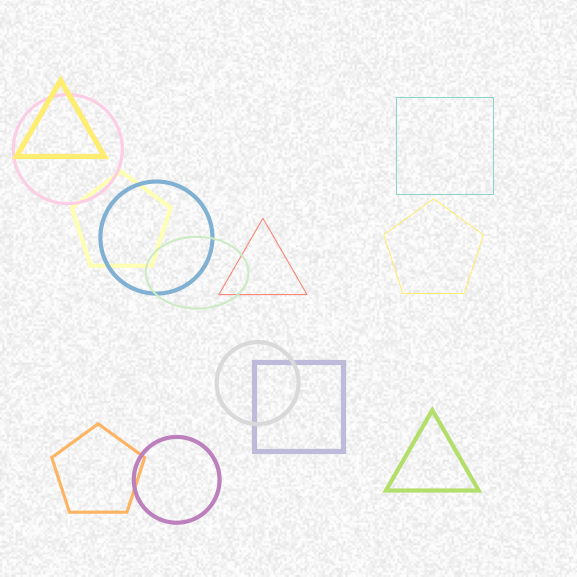[{"shape": "square", "thickness": 0.5, "radius": 0.42, "center": [0.769, 0.748]}, {"shape": "pentagon", "thickness": 2, "radius": 0.45, "center": [0.21, 0.612]}, {"shape": "square", "thickness": 2.5, "radius": 0.39, "center": [0.517, 0.295]}, {"shape": "triangle", "thickness": 0.5, "radius": 0.44, "center": [0.455, 0.533]}, {"shape": "circle", "thickness": 2, "radius": 0.49, "center": [0.271, 0.588]}, {"shape": "pentagon", "thickness": 1.5, "radius": 0.42, "center": [0.17, 0.181]}, {"shape": "triangle", "thickness": 2, "radius": 0.46, "center": [0.749, 0.196]}, {"shape": "circle", "thickness": 1.5, "radius": 0.47, "center": [0.117, 0.741]}, {"shape": "circle", "thickness": 2, "radius": 0.35, "center": [0.446, 0.336]}, {"shape": "circle", "thickness": 2, "radius": 0.37, "center": [0.306, 0.168]}, {"shape": "oval", "thickness": 1, "radius": 0.44, "center": [0.341, 0.527]}, {"shape": "pentagon", "thickness": 0.5, "radius": 0.45, "center": [0.751, 0.564]}, {"shape": "triangle", "thickness": 2.5, "radius": 0.44, "center": [0.105, 0.772]}]